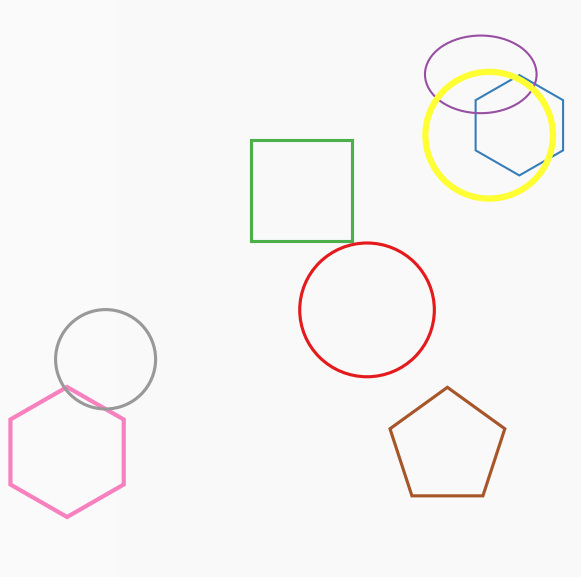[{"shape": "circle", "thickness": 1.5, "radius": 0.58, "center": [0.631, 0.463]}, {"shape": "hexagon", "thickness": 1, "radius": 0.43, "center": [0.893, 0.782]}, {"shape": "square", "thickness": 1.5, "radius": 0.44, "center": [0.519, 0.67]}, {"shape": "oval", "thickness": 1, "radius": 0.48, "center": [0.827, 0.87]}, {"shape": "circle", "thickness": 3, "radius": 0.55, "center": [0.842, 0.765]}, {"shape": "pentagon", "thickness": 1.5, "radius": 0.52, "center": [0.77, 0.225]}, {"shape": "hexagon", "thickness": 2, "radius": 0.56, "center": [0.115, 0.216]}, {"shape": "circle", "thickness": 1.5, "radius": 0.43, "center": [0.182, 0.377]}]